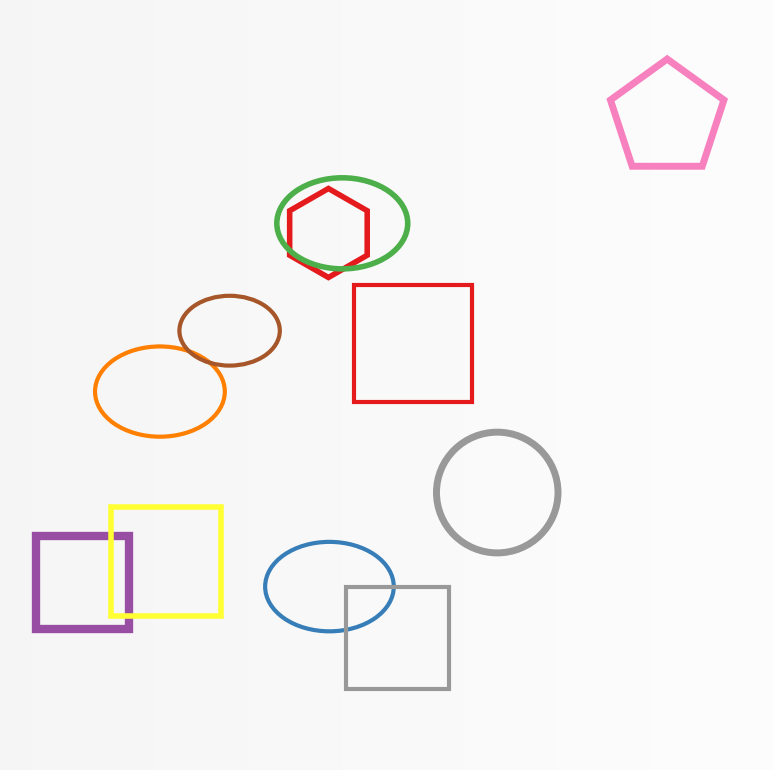[{"shape": "square", "thickness": 1.5, "radius": 0.38, "center": [0.533, 0.554]}, {"shape": "hexagon", "thickness": 2, "radius": 0.29, "center": [0.424, 0.697]}, {"shape": "oval", "thickness": 1.5, "radius": 0.41, "center": [0.425, 0.238]}, {"shape": "oval", "thickness": 2, "radius": 0.42, "center": [0.442, 0.71]}, {"shape": "square", "thickness": 3, "radius": 0.3, "center": [0.107, 0.243]}, {"shape": "oval", "thickness": 1.5, "radius": 0.42, "center": [0.206, 0.491]}, {"shape": "square", "thickness": 2, "radius": 0.36, "center": [0.214, 0.271]}, {"shape": "oval", "thickness": 1.5, "radius": 0.32, "center": [0.296, 0.571]}, {"shape": "pentagon", "thickness": 2.5, "radius": 0.38, "center": [0.861, 0.846]}, {"shape": "circle", "thickness": 2.5, "radius": 0.39, "center": [0.642, 0.36]}, {"shape": "square", "thickness": 1.5, "radius": 0.33, "center": [0.512, 0.172]}]